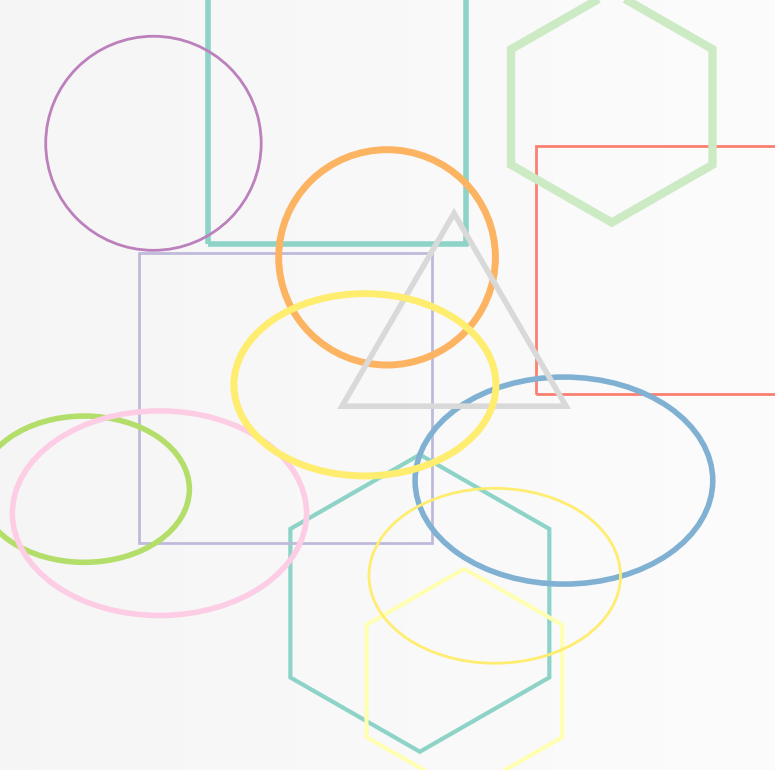[{"shape": "square", "thickness": 2, "radius": 0.83, "center": [0.435, 0.849]}, {"shape": "hexagon", "thickness": 1.5, "radius": 0.96, "center": [0.542, 0.217]}, {"shape": "hexagon", "thickness": 1.5, "radius": 0.73, "center": [0.599, 0.116]}, {"shape": "square", "thickness": 1, "radius": 0.94, "center": [0.369, 0.483]}, {"shape": "square", "thickness": 1, "radius": 0.8, "center": [0.853, 0.65]}, {"shape": "oval", "thickness": 2, "radius": 0.96, "center": [0.728, 0.376]}, {"shape": "circle", "thickness": 2.5, "radius": 0.7, "center": [0.499, 0.666]}, {"shape": "oval", "thickness": 2, "radius": 0.68, "center": [0.109, 0.365]}, {"shape": "oval", "thickness": 2, "radius": 0.95, "center": [0.206, 0.334]}, {"shape": "triangle", "thickness": 2, "radius": 0.83, "center": [0.586, 0.556]}, {"shape": "circle", "thickness": 1, "radius": 0.7, "center": [0.198, 0.814]}, {"shape": "hexagon", "thickness": 3, "radius": 0.75, "center": [0.789, 0.861]}, {"shape": "oval", "thickness": 1, "radius": 0.81, "center": [0.638, 0.252]}, {"shape": "oval", "thickness": 2.5, "radius": 0.85, "center": [0.471, 0.5]}]